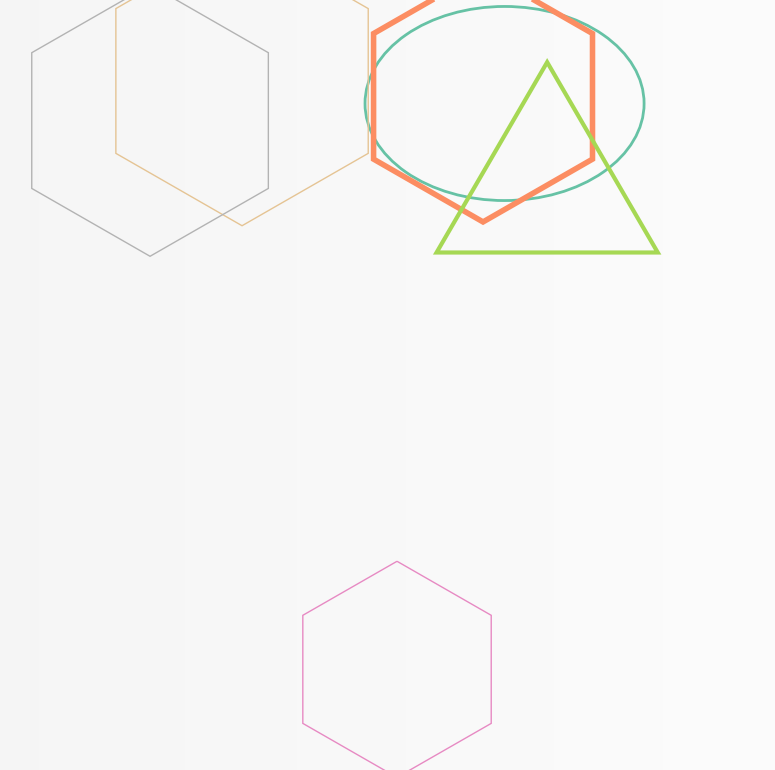[{"shape": "oval", "thickness": 1, "radius": 0.9, "center": [0.651, 0.866]}, {"shape": "hexagon", "thickness": 2, "radius": 0.82, "center": [0.623, 0.875]}, {"shape": "hexagon", "thickness": 0.5, "radius": 0.7, "center": [0.512, 0.131]}, {"shape": "triangle", "thickness": 1.5, "radius": 0.82, "center": [0.706, 0.754]}, {"shape": "hexagon", "thickness": 0.5, "radius": 0.94, "center": [0.312, 0.895]}, {"shape": "hexagon", "thickness": 0.5, "radius": 0.88, "center": [0.194, 0.843]}]